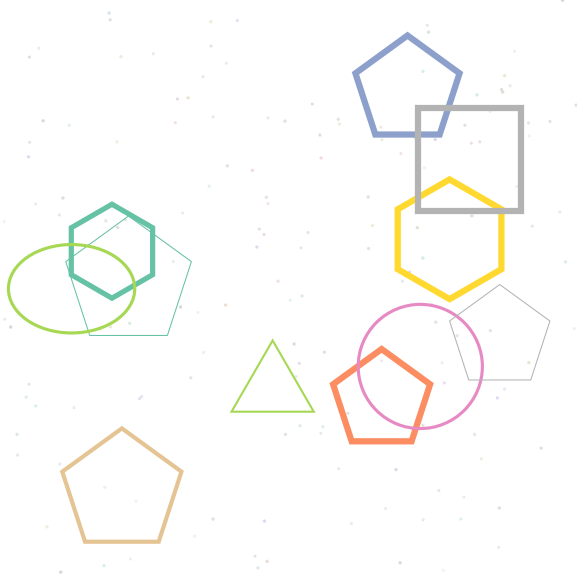[{"shape": "pentagon", "thickness": 0.5, "radius": 0.57, "center": [0.223, 0.511]}, {"shape": "hexagon", "thickness": 2.5, "radius": 0.41, "center": [0.194, 0.564]}, {"shape": "pentagon", "thickness": 3, "radius": 0.44, "center": [0.661, 0.306]}, {"shape": "pentagon", "thickness": 3, "radius": 0.47, "center": [0.706, 0.843]}, {"shape": "circle", "thickness": 1.5, "radius": 0.54, "center": [0.728, 0.365]}, {"shape": "oval", "thickness": 1.5, "radius": 0.55, "center": [0.124, 0.499]}, {"shape": "triangle", "thickness": 1, "radius": 0.41, "center": [0.472, 0.327]}, {"shape": "hexagon", "thickness": 3, "radius": 0.52, "center": [0.778, 0.585]}, {"shape": "pentagon", "thickness": 2, "radius": 0.54, "center": [0.211, 0.149]}, {"shape": "square", "thickness": 3, "radius": 0.44, "center": [0.813, 0.723]}, {"shape": "pentagon", "thickness": 0.5, "radius": 0.46, "center": [0.865, 0.415]}]